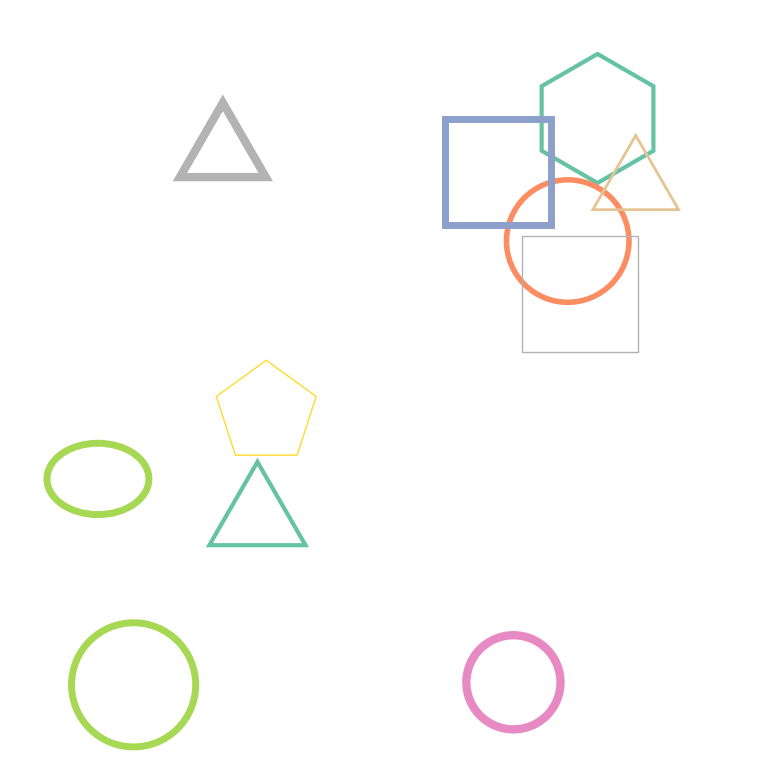[{"shape": "hexagon", "thickness": 1.5, "radius": 0.42, "center": [0.776, 0.846]}, {"shape": "triangle", "thickness": 1.5, "radius": 0.36, "center": [0.334, 0.328]}, {"shape": "circle", "thickness": 2, "radius": 0.4, "center": [0.737, 0.687]}, {"shape": "square", "thickness": 2.5, "radius": 0.34, "center": [0.647, 0.776]}, {"shape": "circle", "thickness": 3, "radius": 0.31, "center": [0.667, 0.114]}, {"shape": "oval", "thickness": 2.5, "radius": 0.33, "center": [0.127, 0.378]}, {"shape": "circle", "thickness": 2.5, "radius": 0.4, "center": [0.174, 0.111]}, {"shape": "pentagon", "thickness": 0.5, "radius": 0.34, "center": [0.346, 0.464]}, {"shape": "triangle", "thickness": 1, "radius": 0.32, "center": [0.826, 0.76]}, {"shape": "square", "thickness": 0.5, "radius": 0.37, "center": [0.753, 0.618]}, {"shape": "triangle", "thickness": 3, "radius": 0.32, "center": [0.289, 0.802]}]